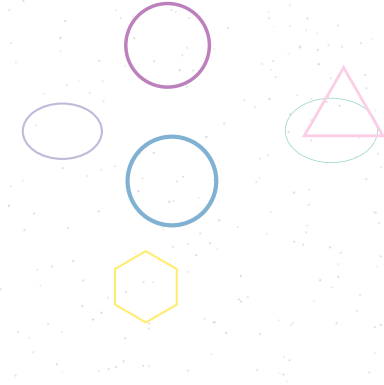[{"shape": "oval", "thickness": 0.5, "radius": 0.6, "center": [0.861, 0.661]}, {"shape": "oval", "thickness": 1.5, "radius": 0.51, "center": [0.162, 0.659]}, {"shape": "circle", "thickness": 3, "radius": 0.58, "center": [0.447, 0.53]}, {"shape": "triangle", "thickness": 2, "radius": 0.59, "center": [0.893, 0.706]}, {"shape": "circle", "thickness": 2.5, "radius": 0.54, "center": [0.435, 0.882]}, {"shape": "hexagon", "thickness": 1.5, "radius": 0.46, "center": [0.379, 0.255]}]